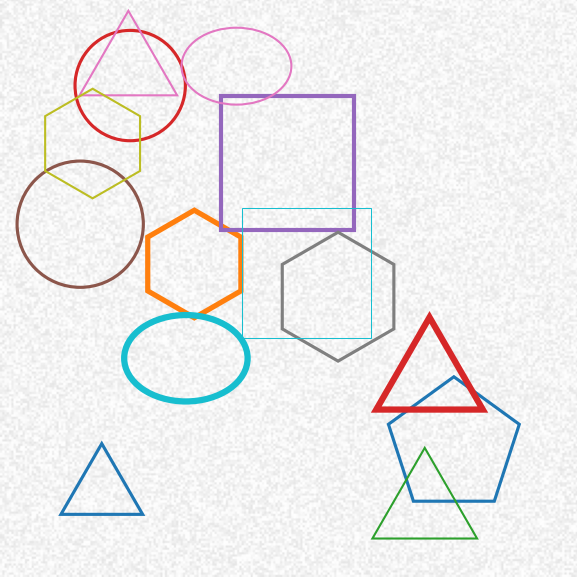[{"shape": "triangle", "thickness": 1.5, "radius": 0.41, "center": [0.176, 0.149]}, {"shape": "pentagon", "thickness": 1.5, "radius": 0.6, "center": [0.786, 0.228]}, {"shape": "hexagon", "thickness": 2.5, "radius": 0.47, "center": [0.336, 0.542]}, {"shape": "triangle", "thickness": 1, "radius": 0.52, "center": [0.735, 0.119]}, {"shape": "triangle", "thickness": 3, "radius": 0.53, "center": [0.744, 0.343]}, {"shape": "circle", "thickness": 1.5, "radius": 0.48, "center": [0.225, 0.851]}, {"shape": "square", "thickness": 2, "radius": 0.58, "center": [0.498, 0.717]}, {"shape": "circle", "thickness": 1.5, "radius": 0.55, "center": [0.139, 0.611]}, {"shape": "oval", "thickness": 1, "radius": 0.48, "center": [0.409, 0.885]}, {"shape": "triangle", "thickness": 1, "radius": 0.49, "center": [0.222, 0.883]}, {"shape": "hexagon", "thickness": 1.5, "radius": 0.56, "center": [0.585, 0.485]}, {"shape": "hexagon", "thickness": 1, "radius": 0.47, "center": [0.16, 0.751]}, {"shape": "square", "thickness": 0.5, "radius": 0.56, "center": [0.531, 0.527]}, {"shape": "oval", "thickness": 3, "radius": 0.53, "center": [0.322, 0.379]}]